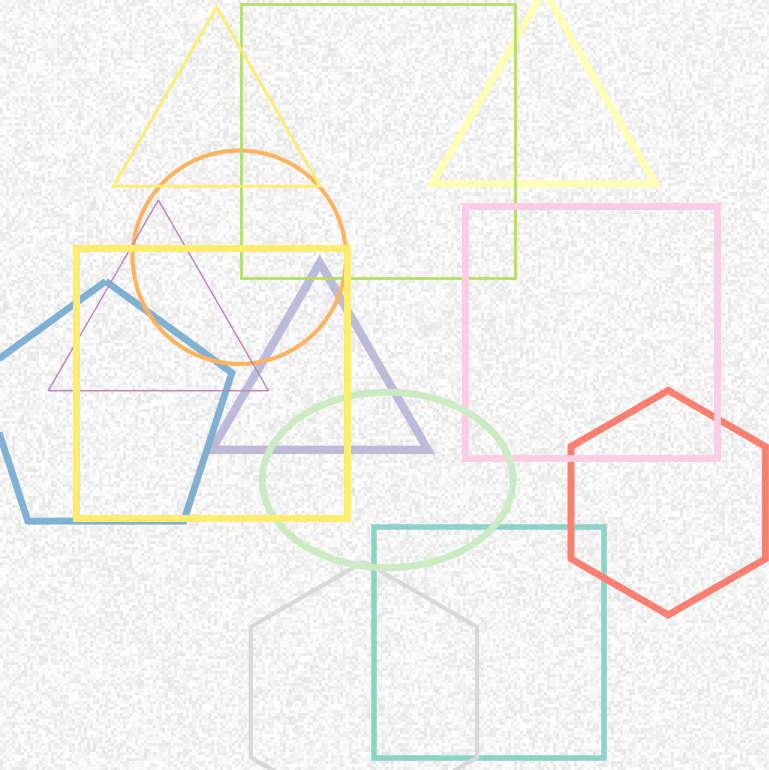[{"shape": "square", "thickness": 2, "radius": 0.75, "center": [0.635, 0.166]}, {"shape": "triangle", "thickness": 2.5, "radius": 0.84, "center": [0.706, 0.845]}, {"shape": "triangle", "thickness": 3, "radius": 0.81, "center": [0.415, 0.497]}, {"shape": "hexagon", "thickness": 2.5, "radius": 0.73, "center": [0.868, 0.347]}, {"shape": "pentagon", "thickness": 2.5, "radius": 0.86, "center": [0.137, 0.463]}, {"shape": "circle", "thickness": 1.5, "radius": 0.69, "center": [0.311, 0.666]}, {"shape": "square", "thickness": 1, "radius": 0.89, "center": [0.491, 0.817]}, {"shape": "square", "thickness": 2.5, "radius": 0.82, "center": [0.767, 0.569]}, {"shape": "hexagon", "thickness": 1.5, "radius": 0.85, "center": [0.473, 0.101]}, {"shape": "triangle", "thickness": 0.5, "radius": 0.83, "center": [0.206, 0.575]}, {"shape": "oval", "thickness": 2.5, "radius": 0.81, "center": [0.503, 0.377]}, {"shape": "triangle", "thickness": 1, "radius": 0.78, "center": [0.281, 0.836]}, {"shape": "square", "thickness": 2.5, "radius": 0.88, "center": [0.275, 0.502]}]